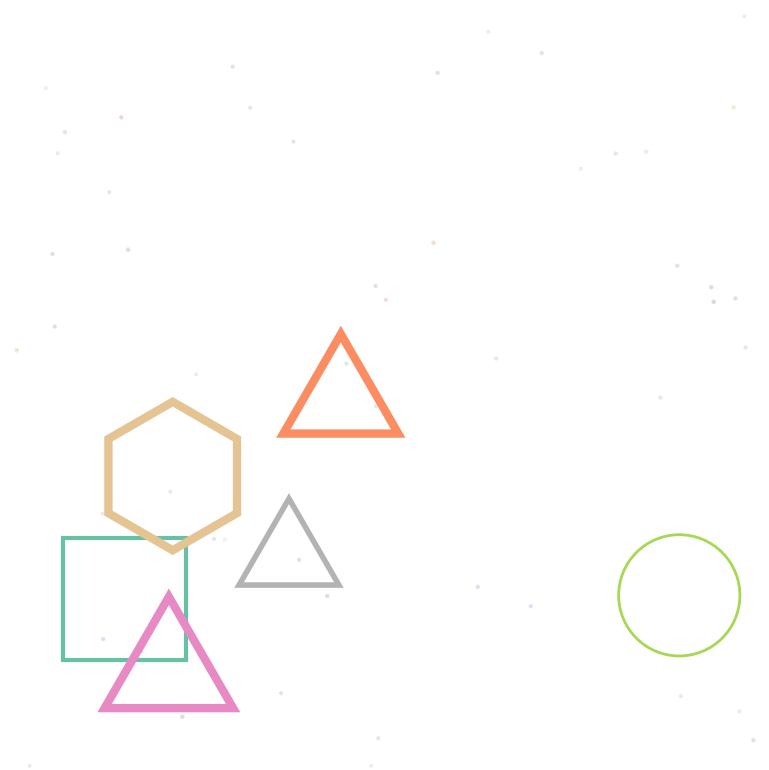[{"shape": "square", "thickness": 1.5, "radius": 0.4, "center": [0.162, 0.222]}, {"shape": "triangle", "thickness": 3, "radius": 0.43, "center": [0.443, 0.48]}, {"shape": "triangle", "thickness": 3, "radius": 0.48, "center": [0.219, 0.129]}, {"shape": "circle", "thickness": 1, "radius": 0.39, "center": [0.882, 0.227]}, {"shape": "hexagon", "thickness": 3, "radius": 0.48, "center": [0.224, 0.382]}, {"shape": "triangle", "thickness": 2, "radius": 0.37, "center": [0.375, 0.278]}]